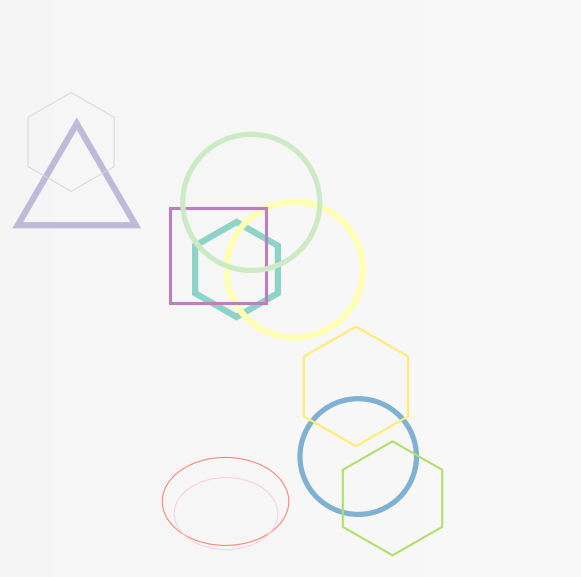[{"shape": "hexagon", "thickness": 3, "radius": 0.41, "center": [0.407, 0.532]}, {"shape": "circle", "thickness": 3, "radius": 0.59, "center": [0.507, 0.532]}, {"shape": "triangle", "thickness": 3, "radius": 0.59, "center": [0.132, 0.668]}, {"shape": "oval", "thickness": 0.5, "radius": 0.54, "center": [0.388, 0.131]}, {"shape": "circle", "thickness": 2.5, "radius": 0.5, "center": [0.616, 0.209]}, {"shape": "hexagon", "thickness": 1, "radius": 0.49, "center": [0.675, 0.136]}, {"shape": "oval", "thickness": 0.5, "radius": 0.45, "center": [0.389, 0.11]}, {"shape": "hexagon", "thickness": 0.5, "radius": 0.43, "center": [0.122, 0.753]}, {"shape": "square", "thickness": 1.5, "radius": 0.41, "center": [0.375, 0.556]}, {"shape": "circle", "thickness": 2.5, "radius": 0.59, "center": [0.432, 0.649]}, {"shape": "hexagon", "thickness": 1, "radius": 0.52, "center": [0.612, 0.33]}]